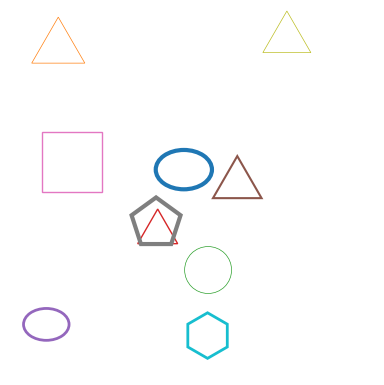[{"shape": "oval", "thickness": 3, "radius": 0.36, "center": [0.478, 0.559]}, {"shape": "triangle", "thickness": 0.5, "radius": 0.4, "center": [0.151, 0.876]}, {"shape": "circle", "thickness": 0.5, "radius": 0.3, "center": [0.541, 0.299]}, {"shape": "triangle", "thickness": 1, "radius": 0.3, "center": [0.41, 0.397]}, {"shape": "oval", "thickness": 2, "radius": 0.3, "center": [0.12, 0.157]}, {"shape": "triangle", "thickness": 1.5, "radius": 0.36, "center": [0.616, 0.522]}, {"shape": "square", "thickness": 1, "radius": 0.39, "center": [0.187, 0.58]}, {"shape": "pentagon", "thickness": 3, "radius": 0.33, "center": [0.405, 0.42]}, {"shape": "triangle", "thickness": 0.5, "radius": 0.36, "center": [0.745, 0.899]}, {"shape": "hexagon", "thickness": 2, "radius": 0.3, "center": [0.539, 0.128]}]